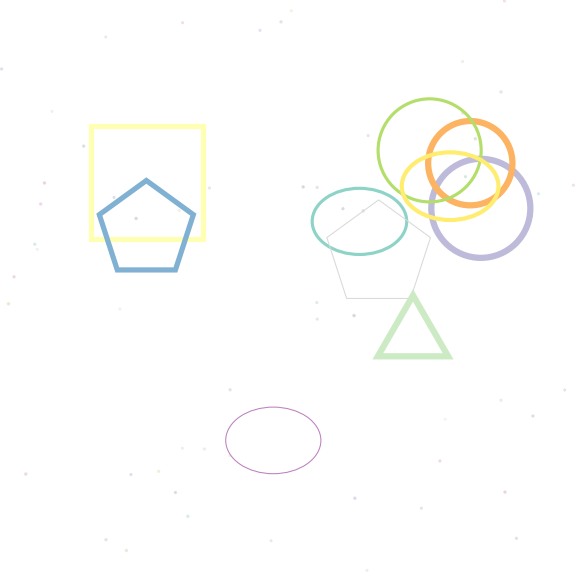[{"shape": "oval", "thickness": 1.5, "radius": 0.41, "center": [0.622, 0.616]}, {"shape": "square", "thickness": 2.5, "radius": 0.49, "center": [0.255, 0.684]}, {"shape": "circle", "thickness": 3, "radius": 0.43, "center": [0.833, 0.638]}, {"shape": "pentagon", "thickness": 2.5, "radius": 0.43, "center": [0.253, 0.601]}, {"shape": "circle", "thickness": 3, "radius": 0.36, "center": [0.814, 0.717]}, {"shape": "circle", "thickness": 1.5, "radius": 0.45, "center": [0.744, 0.739]}, {"shape": "pentagon", "thickness": 0.5, "radius": 0.47, "center": [0.656, 0.559]}, {"shape": "oval", "thickness": 0.5, "radius": 0.41, "center": [0.473, 0.237]}, {"shape": "triangle", "thickness": 3, "radius": 0.35, "center": [0.715, 0.417]}, {"shape": "oval", "thickness": 2, "radius": 0.42, "center": [0.779, 0.677]}]